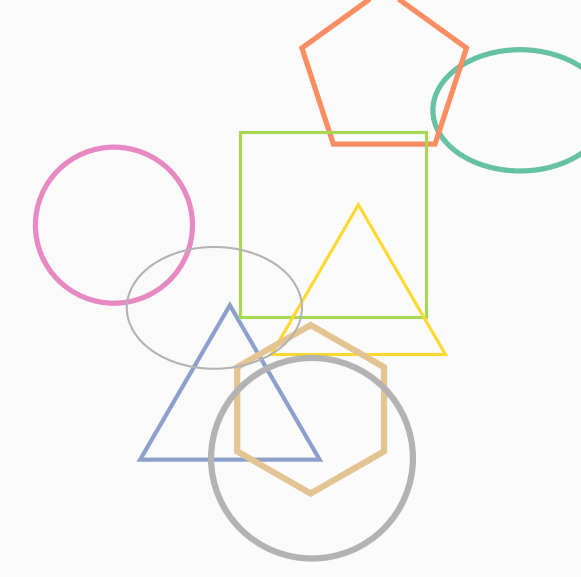[{"shape": "oval", "thickness": 2.5, "radius": 0.75, "center": [0.895, 0.808]}, {"shape": "pentagon", "thickness": 2.5, "radius": 0.74, "center": [0.661, 0.87]}, {"shape": "triangle", "thickness": 2, "radius": 0.89, "center": [0.395, 0.292]}, {"shape": "circle", "thickness": 2.5, "radius": 0.68, "center": [0.196, 0.609]}, {"shape": "square", "thickness": 1.5, "radius": 0.8, "center": [0.573, 0.61]}, {"shape": "triangle", "thickness": 1.5, "radius": 0.87, "center": [0.617, 0.472]}, {"shape": "hexagon", "thickness": 3, "radius": 0.73, "center": [0.534, 0.29]}, {"shape": "circle", "thickness": 3, "radius": 0.87, "center": [0.537, 0.206]}, {"shape": "oval", "thickness": 1, "radius": 0.75, "center": [0.369, 0.466]}]